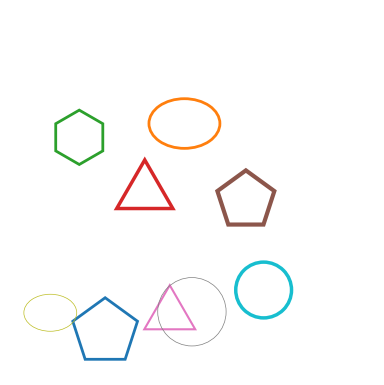[{"shape": "pentagon", "thickness": 2, "radius": 0.44, "center": [0.273, 0.138]}, {"shape": "oval", "thickness": 2, "radius": 0.46, "center": [0.479, 0.679]}, {"shape": "hexagon", "thickness": 2, "radius": 0.35, "center": [0.206, 0.643]}, {"shape": "triangle", "thickness": 2.5, "radius": 0.42, "center": [0.376, 0.5]}, {"shape": "pentagon", "thickness": 3, "radius": 0.39, "center": [0.639, 0.48]}, {"shape": "triangle", "thickness": 1.5, "radius": 0.38, "center": [0.441, 0.183]}, {"shape": "circle", "thickness": 0.5, "radius": 0.44, "center": [0.498, 0.19]}, {"shape": "oval", "thickness": 0.5, "radius": 0.34, "center": [0.131, 0.188]}, {"shape": "circle", "thickness": 2.5, "radius": 0.36, "center": [0.685, 0.247]}]